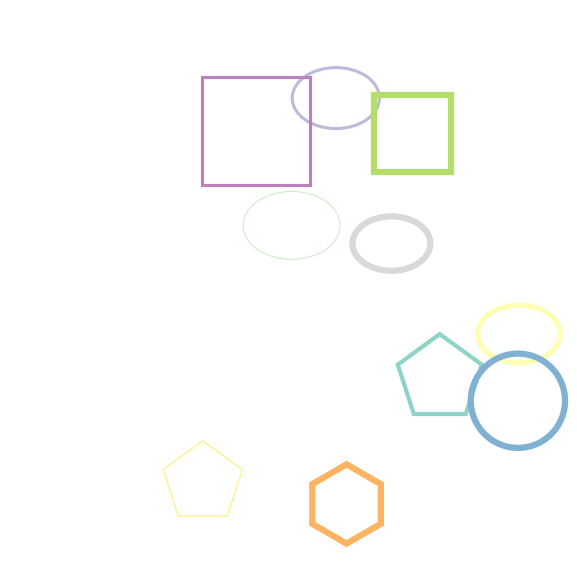[{"shape": "pentagon", "thickness": 2, "radius": 0.38, "center": [0.762, 0.344]}, {"shape": "oval", "thickness": 2.5, "radius": 0.36, "center": [0.899, 0.421]}, {"shape": "oval", "thickness": 1.5, "radius": 0.38, "center": [0.582, 0.829]}, {"shape": "circle", "thickness": 3, "radius": 0.41, "center": [0.897, 0.305]}, {"shape": "hexagon", "thickness": 3, "radius": 0.34, "center": [0.6, 0.126]}, {"shape": "square", "thickness": 3, "radius": 0.34, "center": [0.714, 0.768]}, {"shape": "oval", "thickness": 3, "radius": 0.34, "center": [0.678, 0.577]}, {"shape": "square", "thickness": 1.5, "radius": 0.47, "center": [0.443, 0.773]}, {"shape": "oval", "thickness": 0.5, "radius": 0.42, "center": [0.505, 0.609]}, {"shape": "pentagon", "thickness": 0.5, "radius": 0.36, "center": [0.351, 0.164]}]